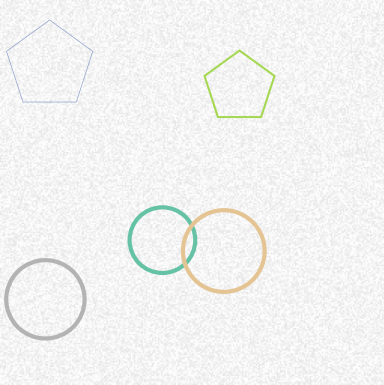[{"shape": "circle", "thickness": 3, "radius": 0.43, "center": [0.422, 0.376]}, {"shape": "pentagon", "thickness": 0.5, "radius": 0.59, "center": [0.129, 0.83]}, {"shape": "pentagon", "thickness": 1.5, "radius": 0.48, "center": [0.622, 0.773]}, {"shape": "circle", "thickness": 3, "radius": 0.53, "center": [0.581, 0.348]}, {"shape": "circle", "thickness": 3, "radius": 0.51, "center": [0.118, 0.223]}]